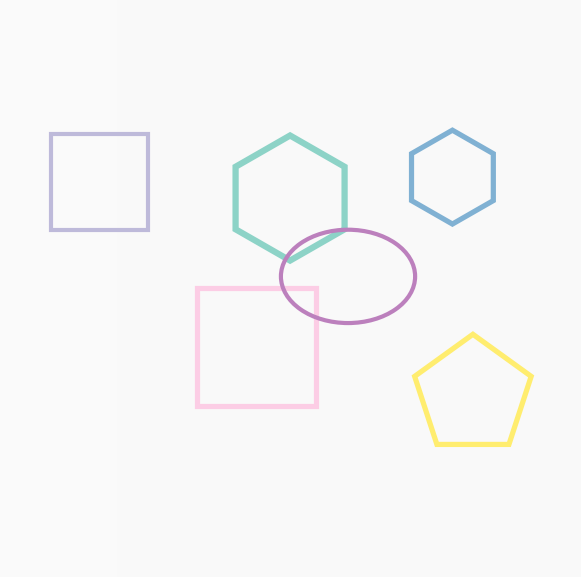[{"shape": "hexagon", "thickness": 3, "radius": 0.54, "center": [0.499, 0.656]}, {"shape": "square", "thickness": 2, "radius": 0.41, "center": [0.171, 0.684]}, {"shape": "hexagon", "thickness": 2.5, "radius": 0.41, "center": [0.778, 0.692]}, {"shape": "square", "thickness": 2.5, "radius": 0.51, "center": [0.441, 0.399]}, {"shape": "oval", "thickness": 2, "radius": 0.58, "center": [0.599, 0.521]}, {"shape": "pentagon", "thickness": 2.5, "radius": 0.53, "center": [0.814, 0.315]}]